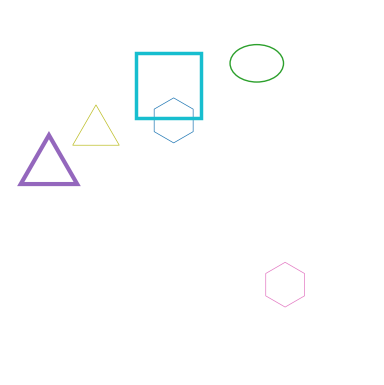[{"shape": "hexagon", "thickness": 0.5, "radius": 0.29, "center": [0.451, 0.687]}, {"shape": "oval", "thickness": 1, "radius": 0.35, "center": [0.667, 0.836]}, {"shape": "triangle", "thickness": 3, "radius": 0.42, "center": [0.127, 0.564]}, {"shape": "hexagon", "thickness": 0.5, "radius": 0.29, "center": [0.741, 0.261]}, {"shape": "triangle", "thickness": 0.5, "radius": 0.35, "center": [0.249, 0.658]}, {"shape": "square", "thickness": 2.5, "radius": 0.42, "center": [0.437, 0.777]}]